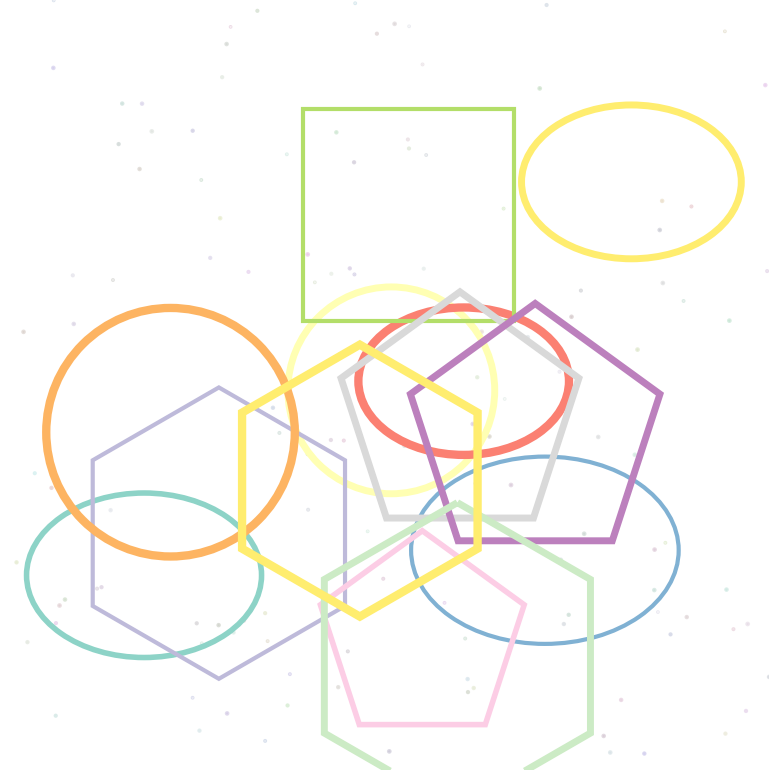[{"shape": "oval", "thickness": 2, "radius": 0.76, "center": [0.187, 0.253]}, {"shape": "circle", "thickness": 2.5, "radius": 0.67, "center": [0.508, 0.493]}, {"shape": "hexagon", "thickness": 1.5, "radius": 0.95, "center": [0.284, 0.308]}, {"shape": "oval", "thickness": 3, "radius": 0.68, "center": [0.602, 0.505]}, {"shape": "oval", "thickness": 1.5, "radius": 0.87, "center": [0.708, 0.285]}, {"shape": "circle", "thickness": 3, "radius": 0.81, "center": [0.221, 0.439]}, {"shape": "square", "thickness": 1.5, "radius": 0.69, "center": [0.531, 0.721]}, {"shape": "pentagon", "thickness": 2, "radius": 0.7, "center": [0.548, 0.172]}, {"shape": "pentagon", "thickness": 2.5, "radius": 0.81, "center": [0.597, 0.459]}, {"shape": "pentagon", "thickness": 2.5, "radius": 0.85, "center": [0.695, 0.436]}, {"shape": "hexagon", "thickness": 2.5, "radius": 1.0, "center": [0.594, 0.148]}, {"shape": "oval", "thickness": 2.5, "radius": 0.71, "center": [0.82, 0.764]}, {"shape": "hexagon", "thickness": 3, "radius": 0.88, "center": [0.467, 0.376]}]